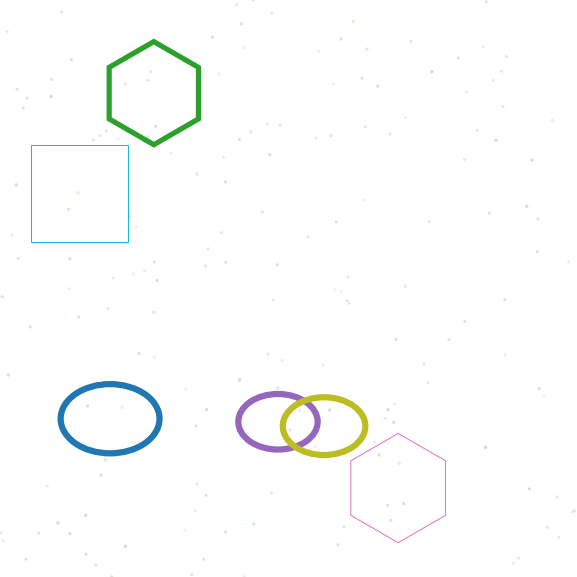[{"shape": "oval", "thickness": 3, "radius": 0.43, "center": [0.191, 0.274]}, {"shape": "hexagon", "thickness": 2.5, "radius": 0.45, "center": [0.266, 0.838]}, {"shape": "oval", "thickness": 3, "radius": 0.34, "center": [0.481, 0.269]}, {"shape": "hexagon", "thickness": 0.5, "radius": 0.47, "center": [0.689, 0.154]}, {"shape": "oval", "thickness": 3, "radius": 0.36, "center": [0.561, 0.261]}, {"shape": "square", "thickness": 0.5, "radius": 0.42, "center": [0.138, 0.664]}]